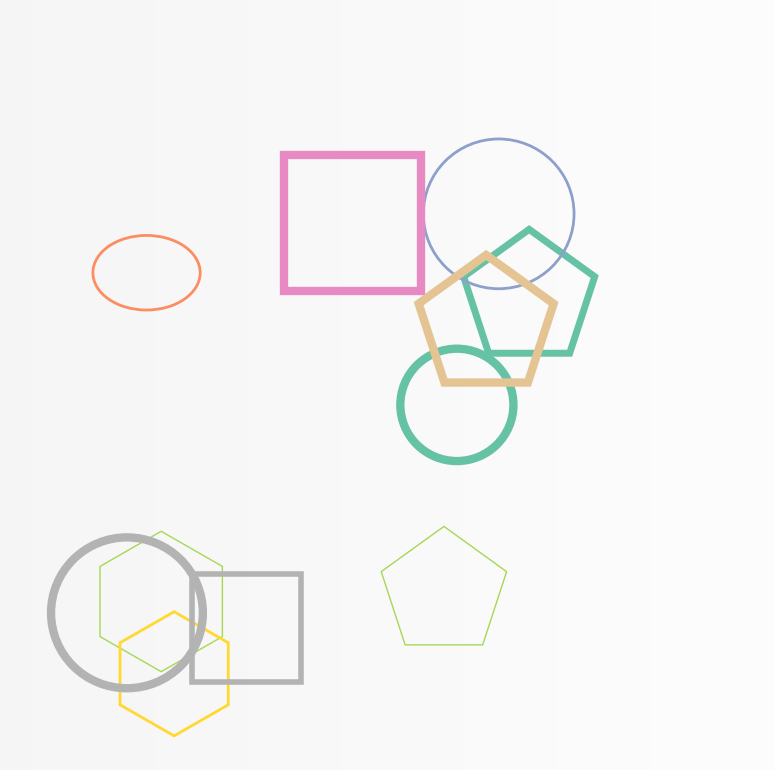[{"shape": "pentagon", "thickness": 2.5, "radius": 0.44, "center": [0.683, 0.613]}, {"shape": "circle", "thickness": 3, "radius": 0.36, "center": [0.59, 0.474]}, {"shape": "oval", "thickness": 1, "radius": 0.35, "center": [0.189, 0.646]}, {"shape": "circle", "thickness": 1, "radius": 0.49, "center": [0.643, 0.722]}, {"shape": "square", "thickness": 3, "radius": 0.44, "center": [0.455, 0.711]}, {"shape": "hexagon", "thickness": 0.5, "radius": 0.46, "center": [0.208, 0.219]}, {"shape": "pentagon", "thickness": 0.5, "radius": 0.43, "center": [0.573, 0.231]}, {"shape": "hexagon", "thickness": 1, "radius": 0.4, "center": [0.225, 0.125]}, {"shape": "pentagon", "thickness": 3, "radius": 0.46, "center": [0.627, 0.577]}, {"shape": "square", "thickness": 2, "radius": 0.35, "center": [0.318, 0.184]}, {"shape": "circle", "thickness": 3, "radius": 0.49, "center": [0.164, 0.204]}]